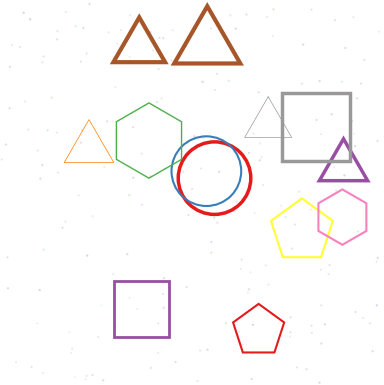[{"shape": "circle", "thickness": 2.5, "radius": 0.47, "center": [0.557, 0.537]}, {"shape": "pentagon", "thickness": 1.5, "radius": 0.35, "center": [0.672, 0.141]}, {"shape": "circle", "thickness": 1.5, "radius": 0.45, "center": [0.536, 0.555]}, {"shape": "hexagon", "thickness": 1, "radius": 0.49, "center": [0.387, 0.635]}, {"shape": "triangle", "thickness": 2.5, "radius": 0.36, "center": [0.892, 0.567]}, {"shape": "square", "thickness": 2, "radius": 0.36, "center": [0.367, 0.197]}, {"shape": "triangle", "thickness": 0.5, "radius": 0.37, "center": [0.231, 0.615]}, {"shape": "pentagon", "thickness": 1.5, "radius": 0.42, "center": [0.784, 0.4]}, {"shape": "triangle", "thickness": 3, "radius": 0.5, "center": [0.538, 0.885]}, {"shape": "triangle", "thickness": 3, "radius": 0.39, "center": [0.362, 0.877]}, {"shape": "hexagon", "thickness": 1.5, "radius": 0.36, "center": [0.889, 0.436]}, {"shape": "square", "thickness": 2.5, "radius": 0.44, "center": [0.821, 0.67]}, {"shape": "triangle", "thickness": 0.5, "radius": 0.35, "center": [0.697, 0.678]}]